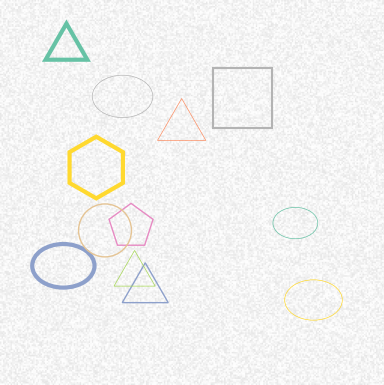[{"shape": "triangle", "thickness": 3, "radius": 0.31, "center": [0.173, 0.876]}, {"shape": "oval", "thickness": 0.5, "radius": 0.29, "center": [0.767, 0.421]}, {"shape": "triangle", "thickness": 0.5, "radius": 0.36, "center": [0.472, 0.672]}, {"shape": "triangle", "thickness": 1, "radius": 0.34, "center": [0.377, 0.248]}, {"shape": "oval", "thickness": 3, "radius": 0.4, "center": [0.165, 0.31]}, {"shape": "pentagon", "thickness": 1, "radius": 0.3, "center": [0.34, 0.412]}, {"shape": "triangle", "thickness": 0.5, "radius": 0.31, "center": [0.35, 0.288]}, {"shape": "hexagon", "thickness": 3, "radius": 0.4, "center": [0.25, 0.565]}, {"shape": "oval", "thickness": 0.5, "radius": 0.37, "center": [0.814, 0.221]}, {"shape": "circle", "thickness": 1, "radius": 0.34, "center": [0.273, 0.402]}, {"shape": "oval", "thickness": 0.5, "radius": 0.39, "center": [0.318, 0.75]}, {"shape": "square", "thickness": 1.5, "radius": 0.39, "center": [0.631, 0.746]}]